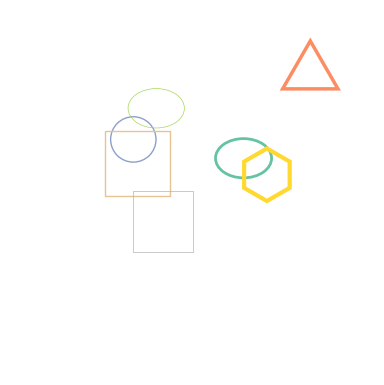[{"shape": "oval", "thickness": 2, "radius": 0.36, "center": [0.633, 0.589]}, {"shape": "triangle", "thickness": 2.5, "radius": 0.41, "center": [0.806, 0.811]}, {"shape": "circle", "thickness": 1, "radius": 0.29, "center": [0.346, 0.638]}, {"shape": "oval", "thickness": 0.5, "radius": 0.37, "center": [0.406, 0.719]}, {"shape": "hexagon", "thickness": 3, "radius": 0.34, "center": [0.693, 0.546]}, {"shape": "square", "thickness": 1, "radius": 0.42, "center": [0.357, 0.576]}, {"shape": "square", "thickness": 0.5, "radius": 0.39, "center": [0.424, 0.425]}]